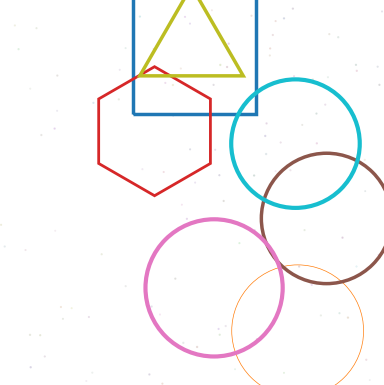[{"shape": "square", "thickness": 2.5, "radius": 0.8, "center": [0.505, 0.864]}, {"shape": "circle", "thickness": 0.5, "radius": 0.86, "center": [0.773, 0.141]}, {"shape": "hexagon", "thickness": 2, "radius": 0.84, "center": [0.401, 0.659]}, {"shape": "circle", "thickness": 2.5, "radius": 0.85, "center": [0.848, 0.433]}, {"shape": "circle", "thickness": 3, "radius": 0.89, "center": [0.556, 0.252]}, {"shape": "triangle", "thickness": 2.5, "radius": 0.78, "center": [0.497, 0.881]}, {"shape": "circle", "thickness": 3, "radius": 0.83, "center": [0.767, 0.627]}]